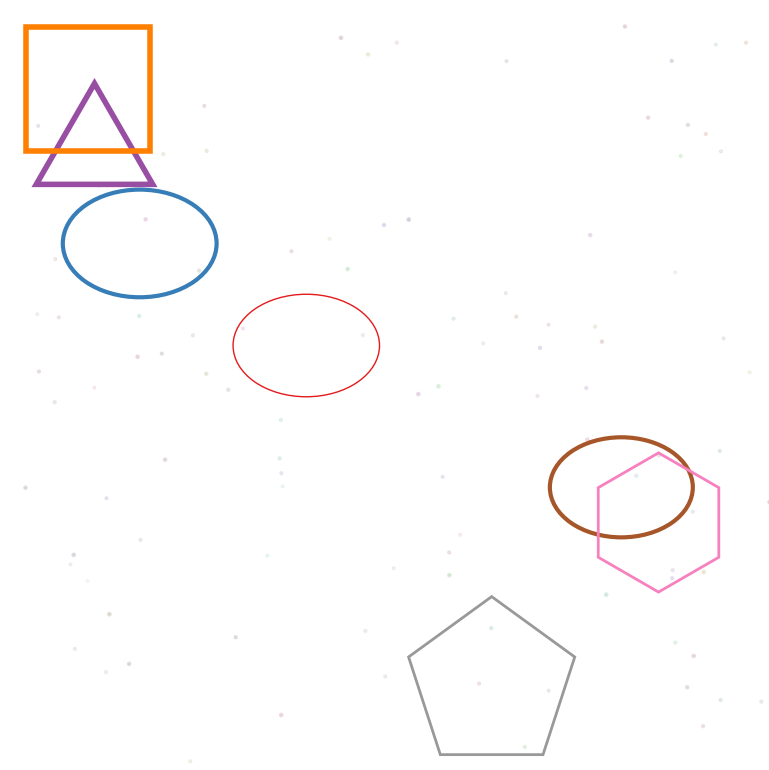[{"shape": "oval", "thickness": 0.5, "radius": 0.48, "center": [0.398, 0.551]}, {"shape": "oval", "thickness": 1.5, "radius": 0.5, "center": [0.181, 0.684]}, {"shape": "triangle", "thickness": 2, "radius": 0.44, "center": [0.123, 0.804]}, {"shape": "square", "thickness": 2, "radius": 0.4, "center": [0.114, 0.885]}, {"shape": "oval", "thickness": 1.5, "radius": 0.46, "center": [0.807, 0.367]}, {"shape": "hexagon", "thickness": 1, "radius": 0.45, "center": [0.855, 0.321]}, {"shape": "pentagon", "thickness": 1, "radius": 0.57, "center": [0.639, 0.112]}]